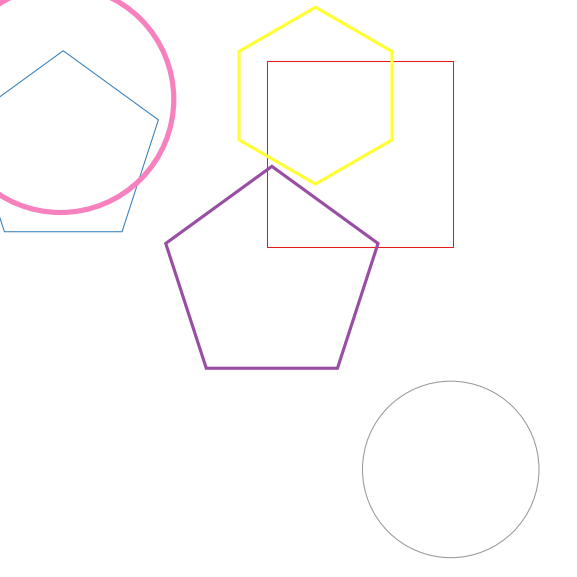[{"shape": "square", "thickness": 0.5, "radius": 0.8, "center": [0.624, 0.733]}, {"shape": "pentagon", "thickness": 0.5, "radius": 0.87, "center": [0.109, 0.738]}, {"shape": "pentagon", "thickness": 1.5, "radius": 0.97, "center": [0.471, 0.518]}, {"shape": "hexagon", "thickness": 1.5, "radius": 0.77, "center": [0.546, 0.834]}, {"shape": "circle", "thickness": 2.5, "radius": 0.98, "center": [0.105, 0.827]}, {"shape": "circle", "thickness": 0.5, "radius": 0.76, "center": [0.78, 0.186]}]